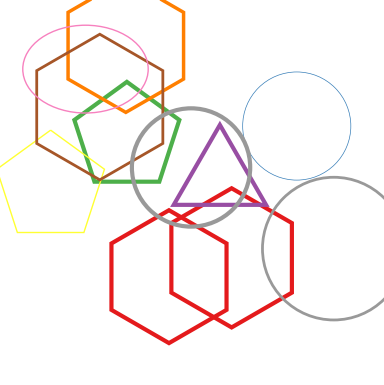[{"shape": "hexagon", "thickness": 3, "radius": 0.86, "center": [0.439, 0.281]}, {"shape": "hexagon", "thickness": 3, "radius": 0.9, "center": [0.602, 0.33]}, {"shape": "circle", "thickness": 0.5, "radius": 0.7, "center": [0.771, 0.673]}, {"shape": "pentagon", "thickness": 3, "radius": 0.72, "center": [0.33, 0.644]}, {"shape": "triangle", "thickness": 3, "radius": 0.69, "center": [0.571, 0.537]}, {"shape": "hexagon", "thickness": 2.5, "radius": 0.87, "center": [0.327, 0.881]}, {"shape": "pentagon", "thickness": 1, "radius": 0.73, "center": [0.131, 0.515]}, {"shape": "hexagon", "thickness": 2, "radius": 0.95, "center": [0.259, 0.722]}, {"shape": "oval", "thickness": 1, "radius": 0.81, "center": [0.222, 0.82]}, {"shape": "circle", "thickness": 3, "radius": 0.77, "center": [0.496, 0.565]}, {"shape": "circle", "thickness": 2, "radius": 0.93, "center": [0.867, 0.354]}]